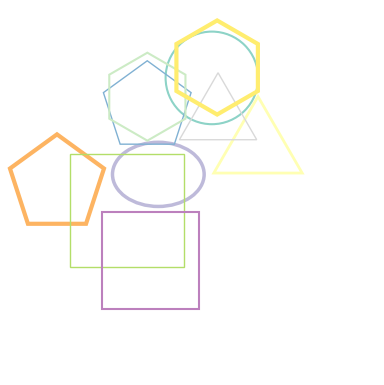[{"shape": "circle", "thickness": 1.5, "radius": 0.6, "center": [0.55, 0.798]}, {"shape": "triangle", "thickness": 2, "radius": 0.66, "center": [0.67, 0.617]}, {"shape": "oval", "thickness": 2.5, "radius": 0.6, "center": [0.411, 0.547]}, {"shape": "pentagon", "thickness": 1, "radius": 0.6, "center": [0.382, 0.722]}, {"shape": "pentagon", "thickness": 3, "radius": 0.64, "center": [0.148, 0.523]}, {"shape": "square", "thickness": 1, "radius": 0.74, "center": [0.33, 0.453]}, {"shape": "triangle", "thickness": 1, "radius": 0.58, "center": [0.566, 0.695]}, {"shape": "square", "thickness": 1.5, "radius": 0.63, "center": [0.391, 0.323]}, {"shape": "hexagon", "thickness": 1.5, "radius": 0.57, "center": [0.383, 0.749]}, {"shape": "hexagon", "thickness": 3, "radius": 0.61, "center": [0.564, 0.825]}]